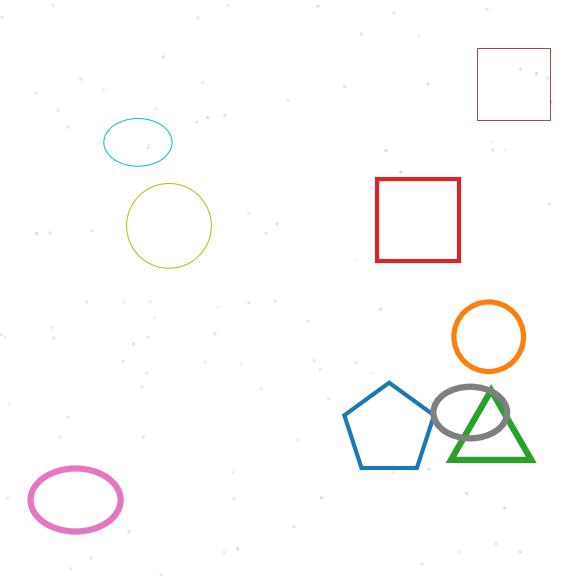[{"shape": "pentagon", "thickness": 2, "radius": 0.41, "center": [0.674, 0.255]}, {"shape": "circle", "thickness": 2.5, "radius": 0.3, "center": [0.846, 0.416]}, {"shape": "triangle", "thickness": 3, "radius": 0.4, "center": [0.85, 0.243]}, {"shape": "square", "thickness": 2, "radius": 0.35, "center": [0.724, 0.618]}, {"shape": "square", "thickness": 0.5, "radius": 0.31, "center": [0.889, 0.853]}, {"shape": "oval", "thickness": 3, "radius": 0.39, "center": [0.131, 0.133]}, {"shape": "oval", "thickness": 3, "radius": 0.32, "center": [0.814, 0.285]}, {"shape": "circle", "thickness": 0.5, "radius": 0.37, "center": [0.293, 0.608]}, {"shape": "oval", "thickness": 0.5, "radius": 0.3, "center": [0.239, 0.753]}]